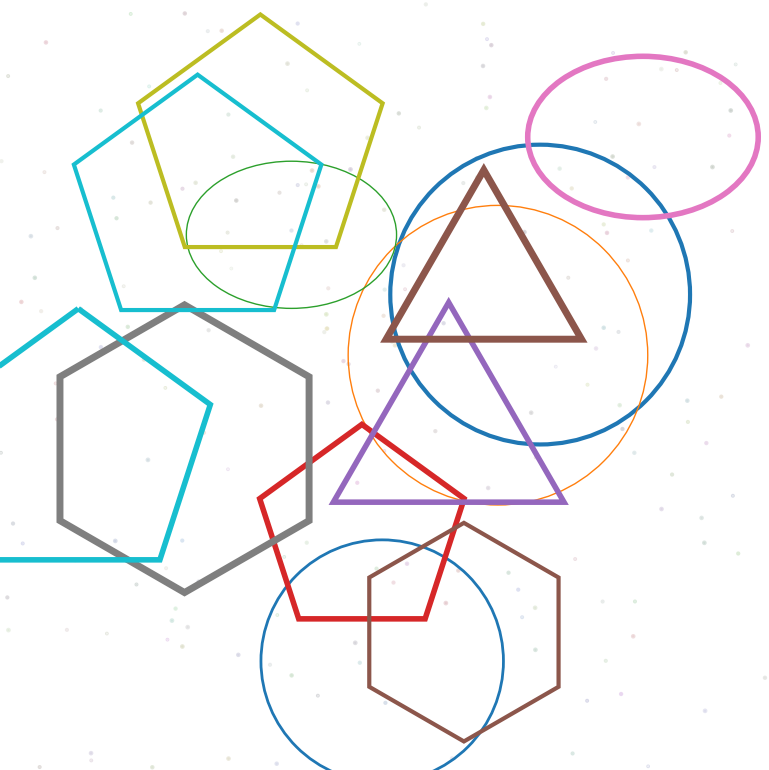[{"shape": "circle", "thickness": 1, "radius": 0.79, "center": [0.496, 0.141]}, {"shape": "circle", "thickness": 1.5, "radius": 0.97, "center": [0.702, 0.617]}, {"shape": "circle", "thickness": 0.5, "radius": 0.97, "center": [0.647, 0.539]}, {"shape": "oval", "thickness": 0.5, "radius": 0.68, "center": [0.379, 0.695]}, {"shape": "pentagon", "thickness": 2, "radius": 0.7, "center": [0.47, 0.309]}, {"shape": "triangle", "thickness": 2, "radius": 0.86, "center": [0.583, 0.434]}, {"shape": "triangle", "thickness": 2.5, "radius": 0.73, "center": [0.628, 0.633]}, {"shape": "hexagon", "thickness": 1.5, "radius": 0.71, "center": [0.602, 0.179]}, {"shape": "oval", "thickness": 2, "radius": 0.75, "center": [0.835, 0.822]}, {"shape": "hexagon", "thickness": 2.5, "radius": 0.93, "center": [0.24, 0.417]}, {"shape": "pentagon", "thickness": 1.5, "radius": 0.83, "center": [0.338, 0.814]}, {"shape": "pentagon", "thickness": 2, "radius": 0.9, "center": [0.102, 0.419]}, {"shape": "pentagon", "thickness": 1.5, "radius": 0.84, "center": [0.257, 0.734]}]